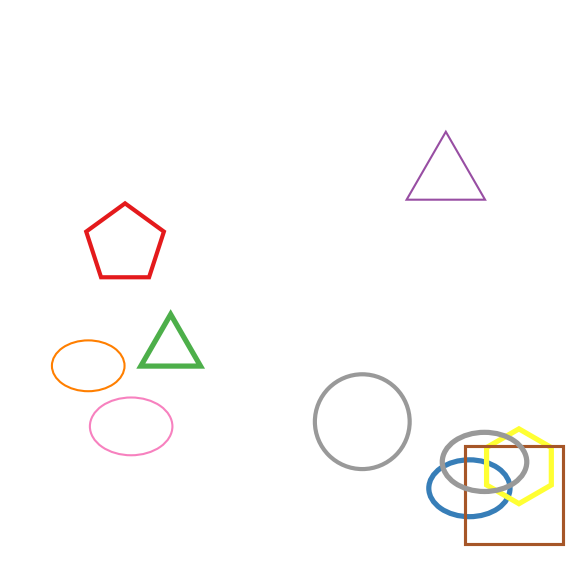[{"shape": "pentagon", "thickness": 2, "radius": 0.35, "center": [0.217, 0.576]}, {"shape": "oval", "thickness": 2.5, "radius": 0.35, "center": [0.813, 0.154]}, {"shape": "triangle", "thickness": 2.5, "radius": 0.3, "center": [0.296, 0.395]}, {"shape": "triangle", "thickness": 1, "radius": 0.39, "center": [0.772, 0.693]}, {"shape": "oval", "thickness": 1, "radius": 0.31, "center": [0.153, 0.366]}, {"shape": "hexagon", "thickness": 2.5, "radius": 0.32, "center": [0.899, 0.192]}, {"shape": "square", "thickness": 1.5, "radius": 0.42, "center": [0.89, 0.143]}, {"shape": "oval", "thickness": 1, "radius": 0.36, "center": [0.227, 0.261]}, {"shape": "oval", "thickness": 2.5, "radius": 0.37, "center": [0.839, 0.199]}, {"shape": "circle", "thickness": 2, "radius": 0.41, "center": [0.627, 0.269]}]